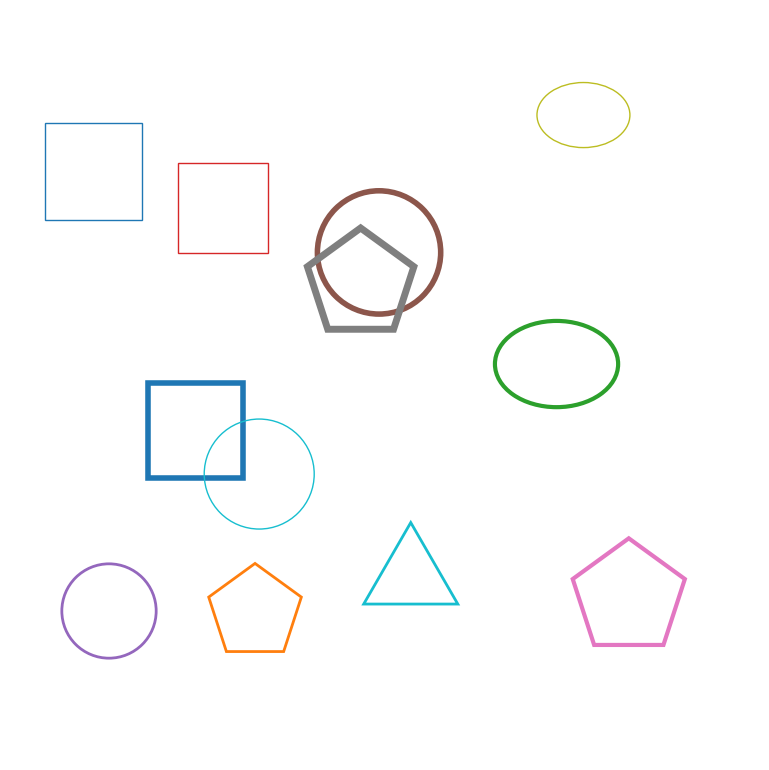[{"shape": "square", "thickness": 2, "radius": 0.31, "center": [0.254, 0.441]}, {"shape": "square", "thickness": 0.5, "radius": 0.32, "center": [0.122, 0.778]}, {"shape": "pentagon", "thickness": 1, "radius": 0.32, "center": [0.331, 0.205]}, {"shape": "oval", "thickness": 1.5, "radius": 0.4, "center": [0.723, 0.527]}, {"shape": "square", "thickness": 0.5, "radius": 0.29, "center": [0.29, 0.73]}, {"shape": "circle", "thickness": 1, "radius": 0.31, "center": [0.142, 0.206]}, {"shape": "circle", "thickness": 2, "radius": 0.4, "center": [0.492, 0.672]}, {"shape": "pentagon", "thickness": 1.5, "radius": 0.38, "center": [0.817, 0.224]}, {"shape": "pentagon", "thickness": 2.5, "radius": 0.36, "center": [0.468, 0.631]}, {"shape": "oval", "thickness": 0.5, "radius": 0.3, "center": [0.758, 0.851]}, {"shape": "circle", "thickness": 0.5, "radius": 0.36, "center": [0.337, 0.384]}, {"shape": "triangle", "thickness": 1, "radius": 0.35, "center": [0.533, 0.251]}]